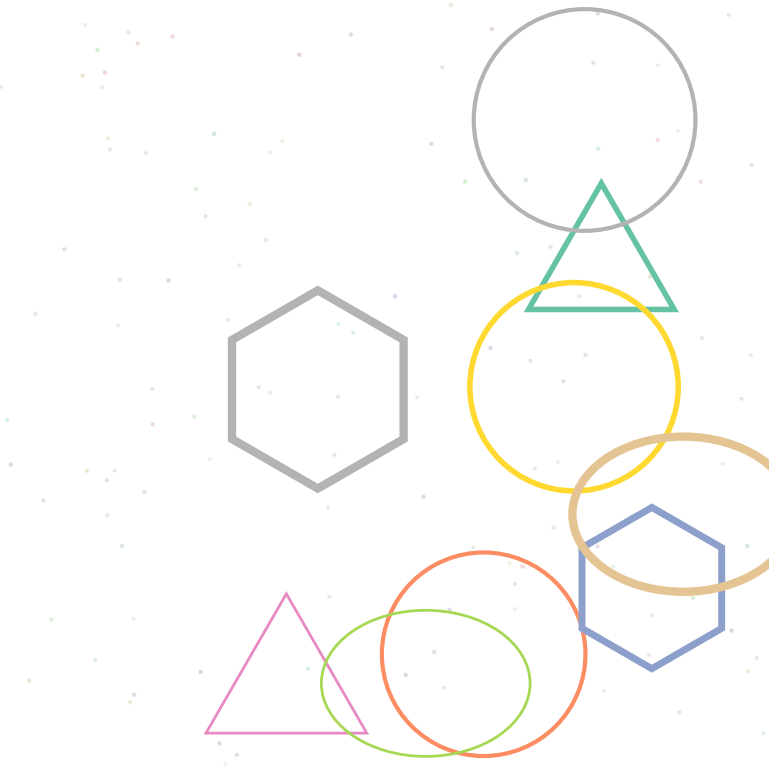[{"shape": "triangle", "thickness": 2, "radius": 0.55, "center": [0.781, 0.653]}, {"shape": "circle", "thickness": 1.5, "radius": 0.66, "center": [0.628, 0.15]}, {"shape": "hexagon", "thickness": 2.5, "radius": 0.52, "center": [0.847, 0.236]}, {"shape": "triangle", "thickness": 1, "radius": 0.6, "center": [0.372, 0.108]}, {"shape": "oval", "thickness": 1, "radius": 0.68, "center": [0.553, 0.113]}, {"shape": "circle", "thickness": 2, "radius": 0.68, "center": [0.746, 0.498]}, {"shape": "oval", "thickness": 3, "radius": 0.72, "center": [0.887, 0.332]}, {"shape": "circle", "thickness": 1.5, "radius": 0.72, "center": [0.759, 0.844]}, {"shape": "hexagon", "thickness": 3, "radius": 0.64, "center": [0.413, 0.494]}]